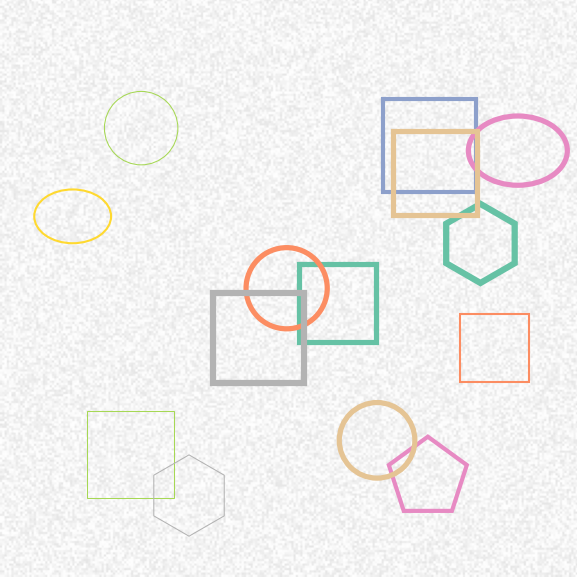[{"shape": "hexagon", "thickness": 3, "radius": 0.34, "center": [0.832, 0.578]}, {"shape": "square", "thickness": 2.5, "radius": 0.33, "center": [0.584, 0.475]}, {"shape": "circle", "thickness": 2.5, "radius": 0.35, "center": [0.496, 0.5]}, {"shape": "square", "thickness": 1, "radius": 0.3, "center": [0.857, 0.396]}, {"shape": "square", "thickness": 2, "radius": 0.4, "center": [0.744, 0.747]}, {"shape": "pentagon", "thickness": 2, "radius": 0.36, "center": [0.741, 0.172]}, {"shape": "oval", "thickness": 2.5, "radius": 0.43, "center": [0.897, 0.738]}, {"shape": "circle", "thickness": 0.5, "radius": 0.32, "center": [0.244, 0.777]}, {"shape": "square", "thickness": 0.5, "radius": 0.38, "center": [0.226, 0.212]}, {"shape": "oval", "thickness": 1, "radius": 0.33, "center": [0.126, 0.625]}, {"shape": "circle", "thickness": 2.5, "radius": 0.33, "center": [0.653, 0.237]}, {"shape": "square", "thickness": 2.5, "radius": 0.36, "center": [0.753, 0.7]}, {"shape": "hexagon", "thickness": 0.5, "radius": 0.35, "center": [0.327, 0.141]}, {"shape": "square", "thickness": 3, "radius": 0.39, "center": [0.448, 0.414]}]